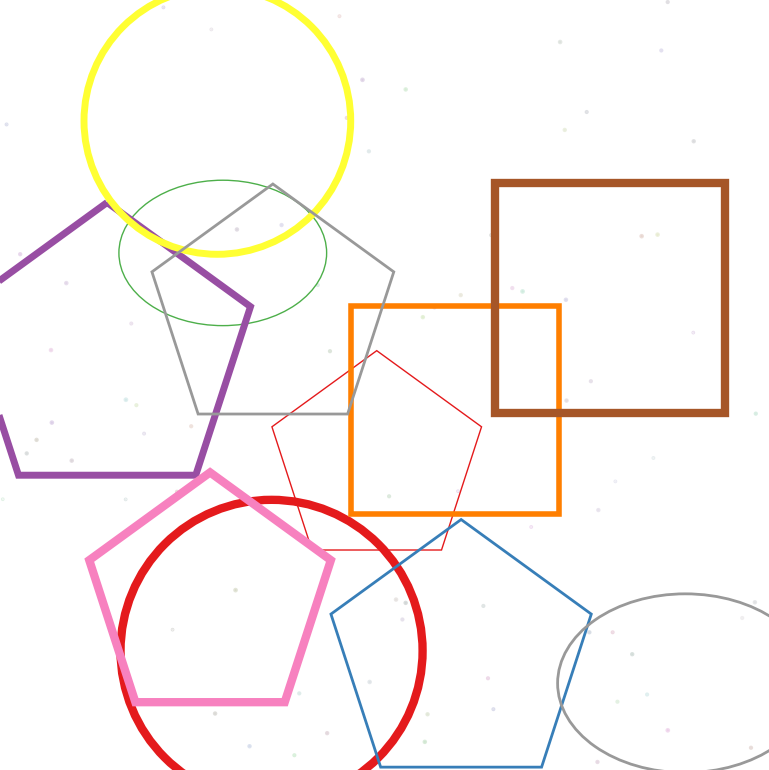[{"shape": "pentagon", "thickness": 0.5, "radius": 0.72, "center": [0.489, 0.401]}, {"shape": "circle", "thickness": 3, "radius": 0.98, "center": [0.353, 0.155]}, {"shape": "pentagon", "thickness": 1, "radius": 0.89, "center": [0.599, 0.148]}, {"shape": "oval", "thickness": 0.5, "radius": 0.67, "center": [0.289, 0.672]}, {"shape": "pentagon", "thickness": 2.5, "radius": 0.98, "center": [0.139, 0.541]}, {"shape": "square", "thickness": 2, "radius": 0.68, "center": [0.591, 0.468]}, {"shape": "circle", "thickness": 2.5, "radius": 0.87, "center": [0.282, 0.843]}, {"shape": "square", "thickness": 3, "radius": 0.75, "center": [0.793, 0.613]}, {"shape": "pentagon", "thickness": 3, "radius": 0.82, "center": [0.273, 0.222]}, {"shape": "oval", "thickness": 1, "radius": 0.83, "center": [0.89, 0.113]}, {"shape": "pentagon", "thickness": 1, "radius": 0.83, "center": [0.354, 0.596]}]